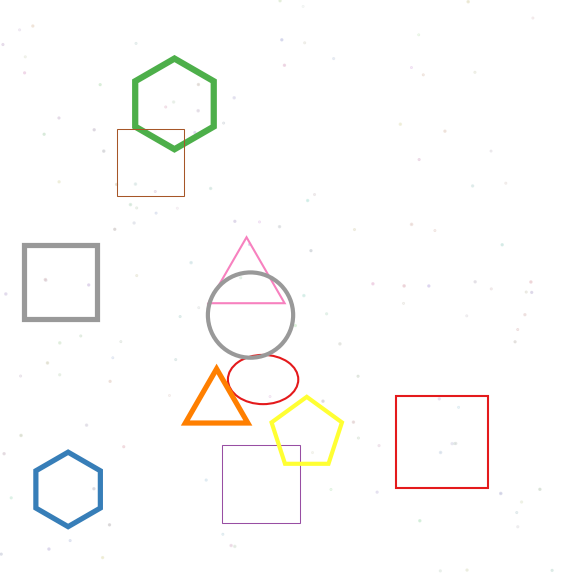[{"shape": "oval", "thickness": 1, "radius": 0.3, "center": [0.456, 0.342]}, {"shape": "square", "thickness": 1, "radius": 0.4, "center": [0.766, 0.233]}, {"shape": "hexagon", "thickness": 2.5, "radius": 0.32, "center": [0.118, 0.152]}, {"shape": "hexagon", "thickness": 3, "radius": 0.39, "center": [0.302, 0.819]}, {"shape": "square", "thickness": 0.5, "radius": 0.34, "center": [0.452, 0.161]}, {"shape": "triangle", "thickness": 2.5, "radius": 0.31, "center": [0.375, 0.298]}, {"shape": "pentagon", "thickness": 2, "radius": 0.32, "center": [0.531, 0.248]}, {"shape": "square", "thickness": 0.5, "radius": 0.29, "center": [0.261, 0.718]}, {"shape": "triangle", "thickness": 1, "radius": 0.38, "center": [0.427, 0.512]}, {"shape": "circle", "thickness": 2, "radius": 0.37, "center": [0.434, 0.454]}, {"shape": "square", "thickness": 2.5, "radius": 0.32, "center": [0.105, 0.511]}]